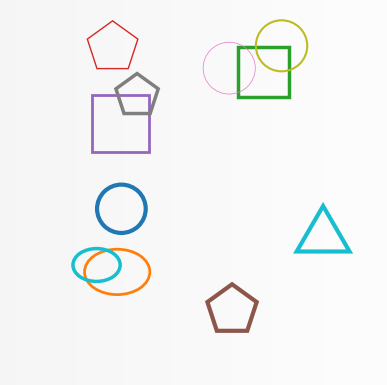[{"shape": "circle", "thickness": 3, "radius": 0.31, "center": [0.313, 0.458]}, {"shape": "oval", "thickness": 2, "radius": 0.42, "center": [0.302, 0.294]}, {"shape": "square", "thickness": 2.5, "radius": 0.33, "center": [0.679, 0.813]}, {"shape": "pentagon", "thickness": 1, "radius": 0.34, "center": [0.291, 0.877]}, {"shape": "square", "thickness": 2, "radius": 0.37, "center": [0.311, 0.68]}, {"shape": "pentagon", "thickness": 3, "radius": 0.33, "center": [0.599, 0.195]}, {"shape": "circle", "thickness": 0.5, "radius": 0.34, "center": [0.591, 0.823]}, {"shape": "pentagon", "thickness": 2.5, "radius": 0.29, "center": [0.354, 0.752]}, {"shape": "circle", "thickness": 1.5, "radius": 0.33, "center": [0.727, 0.881]}, {"shape": "oval", "thickness": 2.5, "radius": 0.3, "center": [0.249, 0.312]}, {"shape": "triangle", "thickness": 3, "radius": 0.39, "center": [0.834, 0.386]}]